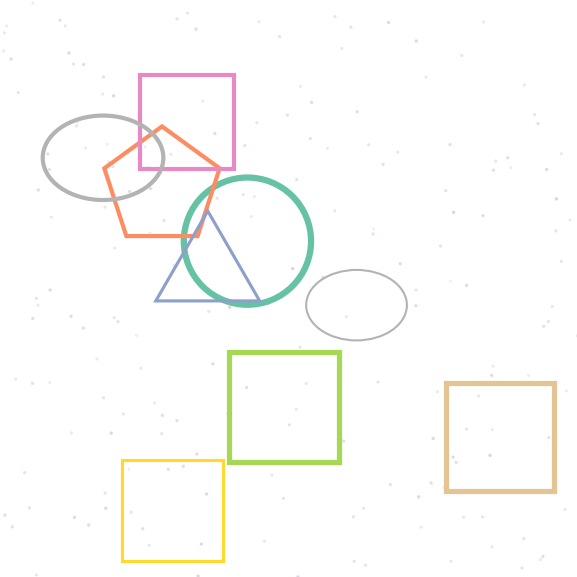[{"shape": "circle", "thickness": 3, "radius": 0.55, "center": [0.428, 0.582]}, {"shape": "pentagon", "thickness": 2, "radius": 0.52, "center": [0.28, 0.675]}, {"shape": "triangle", "thickness": 1.5, "radius": 0.52, "center": [0.36, 0.53]}, {"shape": "square", "thickness": 2, "radius": 0.41, "center": [0.324, 0.788]}, {"shape": "square", "thickness": 2.5, "radius": 0.47, "center": [0.492, 0.294]}, {"shape": "square", "thickness": 1.5, "radius": 0.44, "center": [0.299, 0.115]}, {"shape": "square", "thickness": 2.5, "radius": 0.47, "center": [0.866, 0.243]}, {"shape": "oval", "thickness": 1, "radius": 0.44, "center": [0.617, 0.471]}, {"shape": "oval", "thickness": 2, "radius": 0.52, "center": [0.178, 0.726]}]